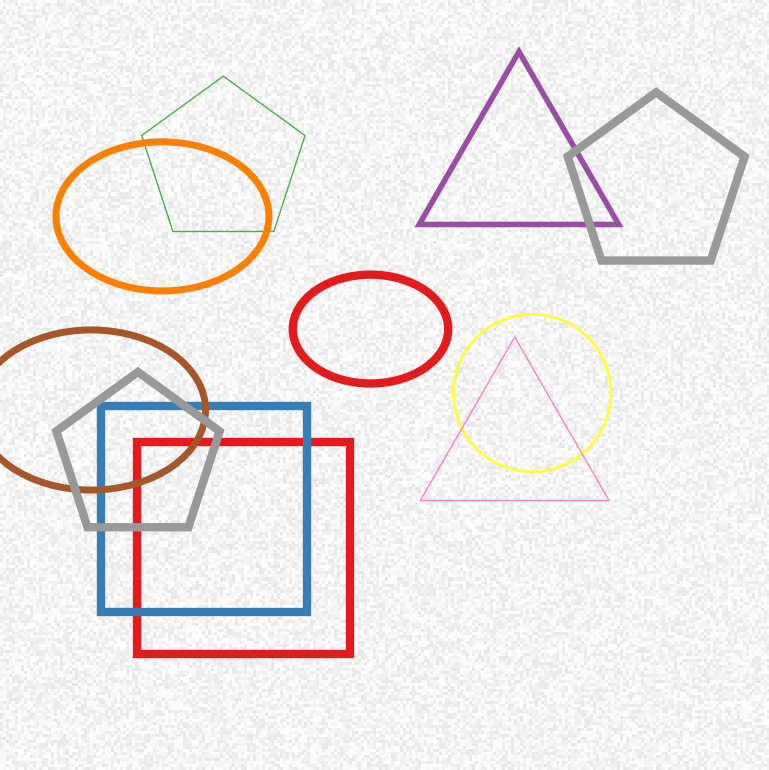[{"shape": "oval", "thickness": 3, "radius": 0.5, "center": [0.481, 0.573]}, {"shape": "square", "thickness": 3, "radius": 0.69, "center": [0.316, 0.288]}, {"shape": "square", "thickness": 3, "radius": 0.67, "center": [0.265, 0.339]}, {"shape": "pentagon", "thickness": 0.5, "radius": 0.56, "center": [0.29, 0.79]}, {"shape": "triangle", "thickness": 2, "radius": 0.75, "center": [0.674, 0.783]}, {"shape": "oval", "thickness": 2.5, "radius": 0.69, "center": [0.211, 0.719]}, {"shape": "circle", "thickness": 1, "radius": 0.51, "center": [0.691, 0.49]}, {"shape": "oval", "thickness": 2.5, "radius": 0.74, "center": [0.118, 0.468]}, {"shape": "triangle", "thickness": 0.5, "radius": 0.71, "center": [0.668, 0.421]}, {"shape": "pentagon", "thickness": 3, "radius": 0.56, "center": [0.179, 0.406]}, {"shape": "pentagon", "thickness": 3, "radius": 0.6, "center": [0.852, 0.759]}]